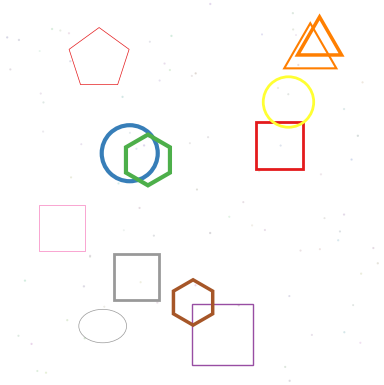[{"shape": "pentagon", "thickness": 0.5, "radius": 0.41, "center": [0.257, 0.846]}, {"shape": "square", "thickness": 2, "radius": 0.3, "center": [0.726, 0.622]}, {"shape": "circle", "thickness": 3, "radius": 0.36, "center": [0.337, 0.602]}, {"shape": "hexagon", "thickness": 3, "radius": 0.33, "center": [0.384, 0.585]}, {"shape": "square", "thickness": 1, "radius": 0.4, "center": [0.579, 0.131]}, {"shape": "triangle", "thickness": 2.5, "radius": 0.33, "center": [0.83, 0.89]}, {"shape": "triangle", "thickness": 1.5, "radius": 0.39, "center": [0.806, 0.862]}, {"shape": "circle", "thickness": 2, "radius": 0.33, "center": [0.749, 0.735]}, {"shape": "hexagon", "thickness": 2.5, "radius": 0.29, "center": [0.501, 0.214]}, {"shape": "square", "thickness": 0.5, "radius": 0.3, "center": [0.16, 0.409]}, {"shape": "square", "thickness": 2, "radius": 0.3, "center": [0.354, 0.281]}, {"shape": "oval", "thickness": 0.5, "radius": 0.31, "center": [0.267, 0.153]}]